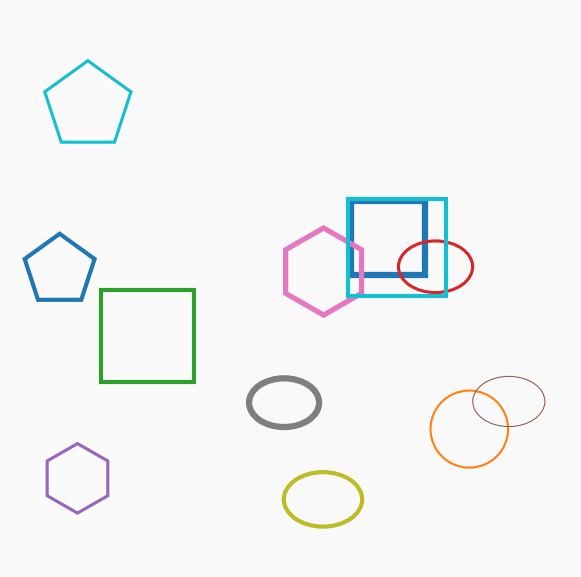[{"shape": "square", "thickness": 3, "radius": 0.32, "center": [0.667, 0.587]}, {"shape": "pentagon", "thickness": 2, "radius": 0.32, "center": [0.103, 0.531]}, {"shape": "circle", "thickness": 1, "radius": 0.33, "center": [0.807, 0.256]}, {"shape": "square", "thickness": 2, "radius": 0.4, "center": [0.254, 0.417]}, {"shape": "oval", "thickness": 1.5, "radius": 0.32, "center": [0.749, 0.537]}, {"shape": "hexagon", "thickness": 1.5, "radius": 0.3, "center": [0.133, 0.171]}, {"shape": "oval", "thickness": 0.5, "radius": 0.31, "center": [0.875, 0.304]}, {"shape": "hexagon", "thickness": 2.5, "radius": 0.38, "center": [0.557, 0.529]}, {"shape": "oval", "thickness": 3, "radius": 0.3, "center": [0.489, 0.302]}, {"shape": "oval", "thickness": 2, "radius": 0.34, "center": [0.556, 0.134]}, {"shape": "square", "thickness": 2, "radius": 0.42, "center": [0.683, 0.571]}, {"shape": "pentagon", "thickness": 1.5, "radius": 0.39, "center": [0.151, 0.816]}]